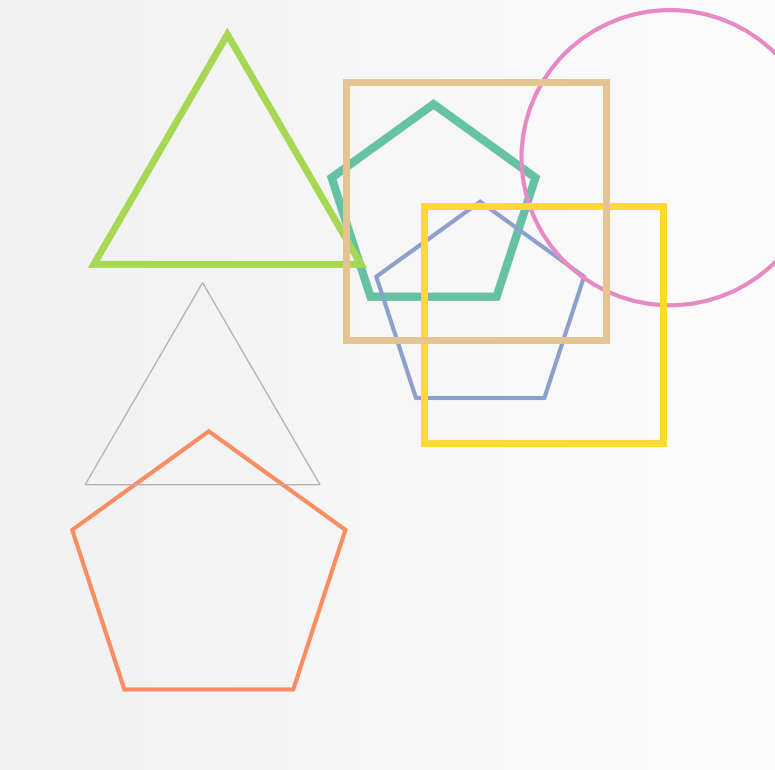[{"shape": "pentagon", "thickness": 3, "radius": 0.69, "center": [0.559, 0.726]}, {"shape": "pentagon", "thickness": 1.5, "radius": 0.93, "center": [0.269, 0.255]}, {"shape": "pentagon", "thickness": 1.5, "radius": 0.7, "center": [0.62, 0.597]}, {"shape": "circle", "thickness": 1.5, "radius": 0.96, "center": [0.865, 0.795]}, {"shape": "triangle", "thickness": 2.5, "radius": 1.0, "center": [0.293, 0.756]}, {"shape": "square", "thickness": 2.5, "radius": 0.77, "center": [0.702, 0.578]}, {"shape": "square", "thickness": 2.5, "radius": 0.84, "center": [0.614, 0.726]}, {"shape": "triangle", "thickness": 0.5, "radius": 0.87, "center": [0.261, 0.458]}]